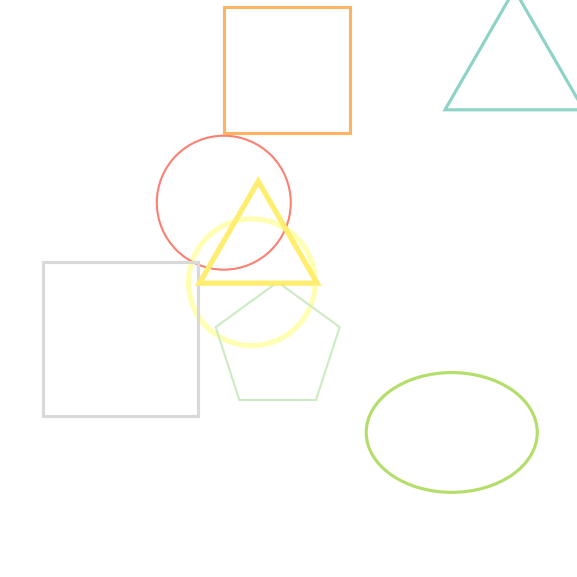[{"shape": "triangle", "thickness": 1.5, "radius": 0.69, "center": [0.891, 0.878]}, {"shape": "circle", "thickness": 2.5, "radius": 0.55, "center": [0.436, 0.51]}, {"shape": "circle", "thickness": 1, "radius": 0.58, "center": [0.388, 0.648]}, {"shape": "square", "thickness": 1.5, "radius": 0.54, "center": [0.497, 0.878]}, {"shape": "oval", "thickness": 1.5, "radius": 0.74, "center": [0.782, 0.25]}, {"shape": "square", "thickness": 1.5, "radius": 0.67, "center": [0.209, 0.412]}, {"shape": "pentagon", "thickness": 1, "radius": 0.56, "center": [0.481, 0.398]}, {"shape": "triangle", "thickness": 2.5, "radius": 0.59, "center": [0.447, 0.568]}]